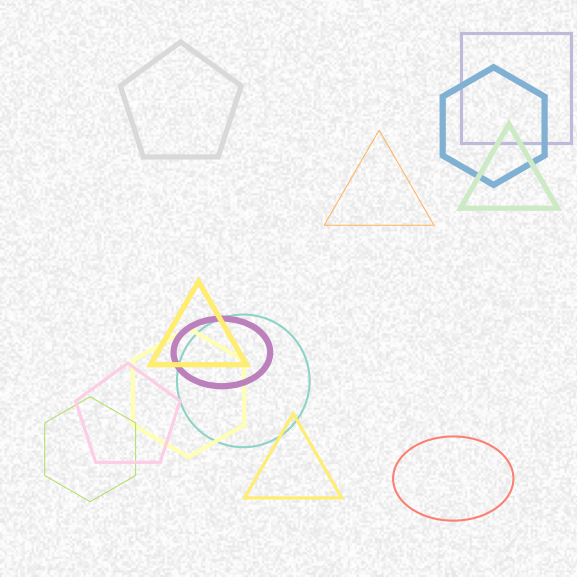[{"shape": "circle", "thickness": 1, "radius": 0.57, "center": [0.421, 0.34]}, {"shape": "hexagon", "thickness": 2, "radius": 0.56, "center": [0.326, 0.319]}, {"shape": "square", "thickness": 1.5, "radius": 0.48, "center": [0.894, 0.847]}, {"shape": "oval", "thickness": 1, "radius": 0.52, "center": [0.785, 0.17]}, {"shape": "hexagon", "thickness": 3, "radius": 0.51, "center": [0.855, 0.781]}, {"shape": "triangle", "thickness": 0.5, "radius": 0.55, "center": [0.656, 0.664]}, {"shape": "hexagon", "thickness": 0.5, "radius": 0.45, "center": [0.156, 0.221]}, {"shape": "pentagon", "thickness": 1.5, "radius": 0.47, "center": [0.221, 0.275]}, {"shape": "pentagon", "thickness": 2.5, "radius": 0.55, "center": [0.313, 0.816]}, {"shape": "oval", "thickness": 3, "radius": 0.42, "center": [0.384, 0.389]}, {"shape": "triangle", "thickness": 2.5, "radius": 0.49, "center": [0.881, 0.687]}, {"shape": "triangle", "thickness": 2.5, "radius": 0.48, "center": [0.344, 0.416]}, {"shape": "triangle", "thickness": 1.5, "radius": 0.49, "center": [0.508, 0.186]}]